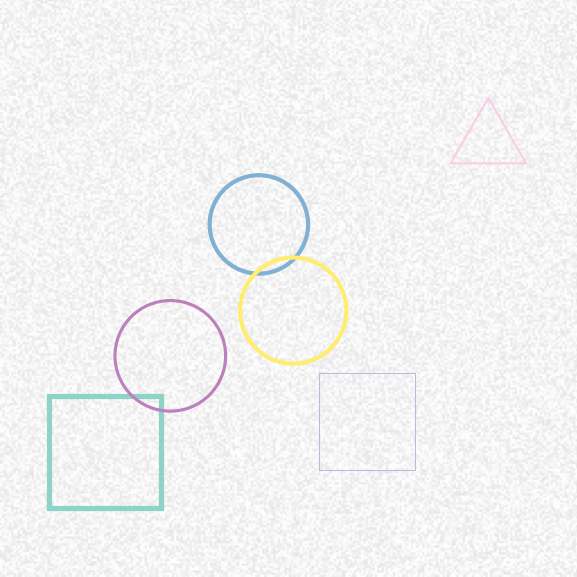[{"shape": "square", "thickness": 2.5, "radius": 0.49, "center": [0.181, 0.217]}, {"shape": "square", "thickness": 0.5, "radius": 0.42, "center": [0.636, 0.269]}, {"shape": "circle", "thickness": 2, "radius": 0.43, "center": [0.448, 0.611]}, {"shape": "triangle", "thickness": 1, "radius": 0.38, "center": [0.846, 0.754]}, {"shape": "circle", "thickness": 1.5, "radius": 0.48, "center": [0.295, 0.383]}, {"shape": "circle", "thickness": 2, "radius": 0.46, "center": [0.508, 0.461]}]